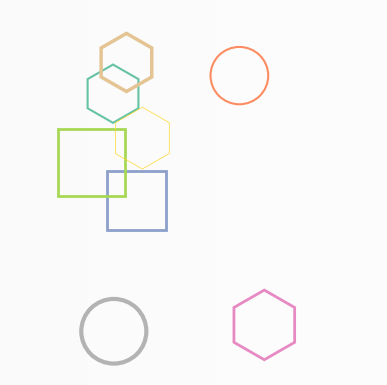[{"shape": "hexagon", "thickness": 1.5, "radius": 0.38, "center": [0.292, 0.757]}, {"shape": "circle", "thickness": 1.5, "radius": 0.37, "center": [0.618, 0.804]}, {"shape": "square", "thickness": 2, "radius": 0.38, "center": [0.353, 0.479]}, {"shape": "hexagon", "thickness": 2, "radius": 0.45, "center": [0.682, 0.156]}, {"shape": "square", "thickness": 2, "radius": 0.43, "center": [0.237, 0.578]}, {"shape": "hexagon", "thickness": 0.5, "radius": 0.4, "center": [0.367, 0.641]}, {"shape": "hexagon", "thickness": 2.5, "radius": 0.38, "center": [0.326, 0.838]}, {"shape": "circle", "thickness": 3, "radius": 0.42, "center": [0.294, 0.14]}]